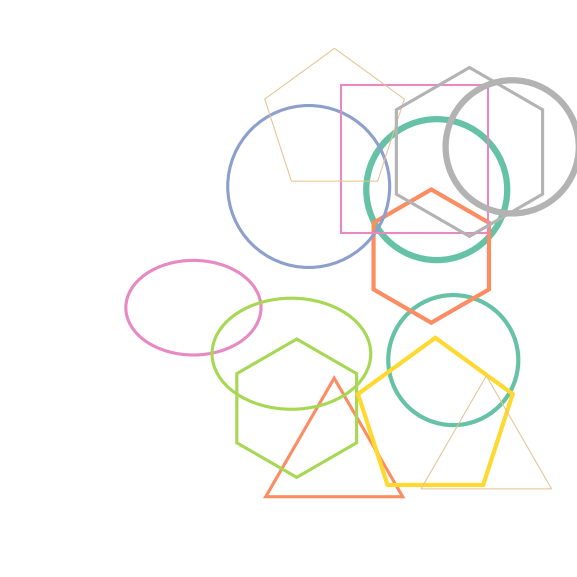[{"shape": "circle", "thickness": 3, "radius": 0.61, "center": [0.756, 0.671]}, {"shape": "circle", "thickness": 2, "radius": 0.56, "center": [0.785, 0.376]}, {"shape": "triangle", "thickness": 1.5, "radius": 0.68, "center": [0.579, 0.207]}, {"shape": "hexagon", "thickness": 2, "radius": 0.58, "center": [0.747, 0.556]}, {"shape": "circle", "thickness": 1.5, "radius": 0.7, "center": [0.535, 0.676]}, {"shape": "oval", "thickness": 1.5, "radius": 0.59, "center": [0.335, 0.466]}, {"shape": "square", "thickness": 1, "radius": 0.64, "center": [0.718, 0.724]}, {"shape": "hexagon", "thickness": 1.5, "radius": 0.6, "center": [0.514, 0.292]}, {"shape": "oval", "thickness": 1.5, "radius": 0.69, "center": [0.505, 0.387]}, {"shape": "pentagon", "thickness": 2, "radius": 0.7, "center": [0.754, 0.273]}, {"shape": "triangle", "thickness": 0.5, "radius": 0.65, "center": [0.842, 0.218]}, {"shape": "pentagon", "thickness": 0.5, "radius": 0.64, "center": [0.579, 0.788]}, {"shape": "hexagon", "thickness": 1.5, "radius": 0.73, "center": [0.813, 0.736]}, {"shape": "circle", "thickness": 3, "radius": 0.58, "center": [0.887, 0.745]}]